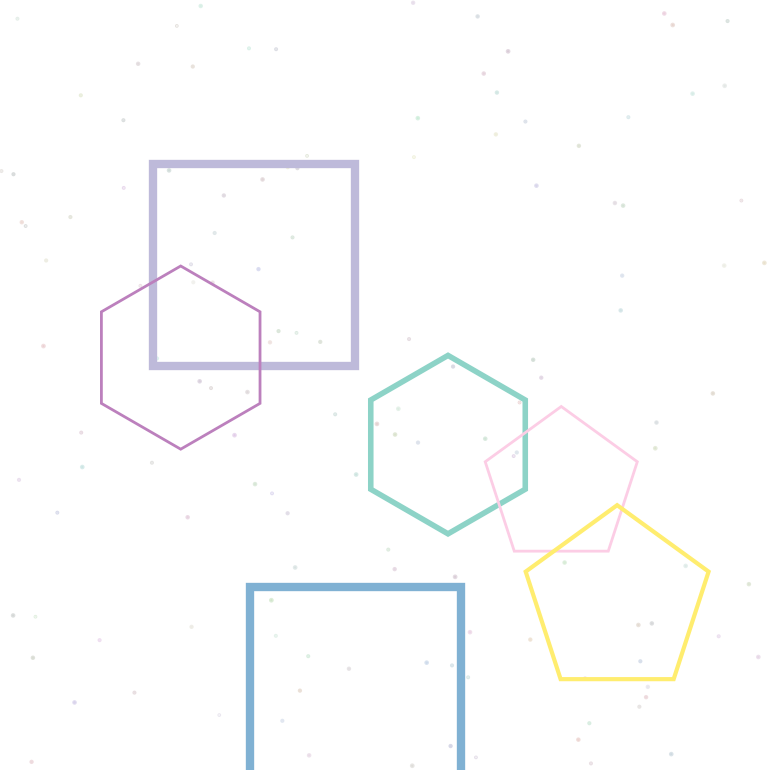[{"shape": "hexagon", "thickness": 2, "radius": 0.58, "center": [0.582, 0.423]}, {"shape": "square", "thickness": 3, "radius": 0.66, "center": [0.33, 0.656]}, {"shape": "square", "thickness": 3, "radius": 0.68, "center": [0.462, 0.101]}, {"shape": "pentagon", "thickness": 1, "radius": 0.52, "center": [0.729, 0.368]}, {"shape": "hexagon", "thickness": 1, "radius": 0.59, "center": [0.235, 0.536]}, {"shape": "pentagon", "thickness": 1.5, "radius": 0.62, "center": [0.801, 0.219]}]